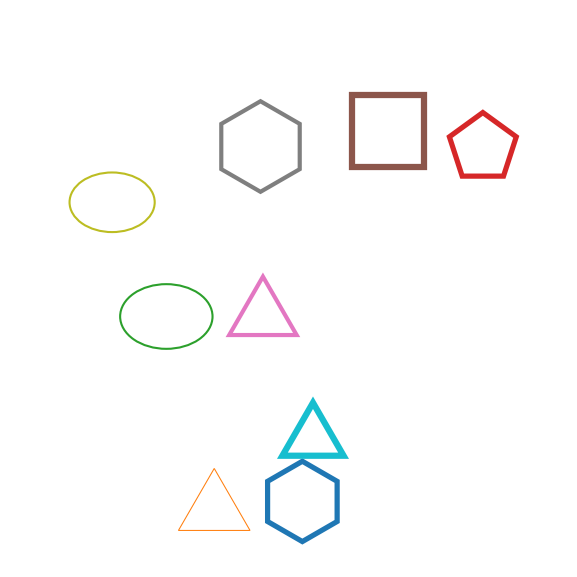[{"shape": "hexagon", "thickness": 2.5, "radius": 0.35, "center": [0.524, 0.131]}, {"shape": "triangle", "thickness": 0.5, "radius": 0.36, "center": [0.371, 0.116]}, {"shape": "oval", "thickness": 1, "radius": 0.4, "center": [0.288, 0.451]}, {"shape": "pentagon", "thickness": 2.5, "radius": 0.3, "center": [0.836, 0.743]}, {"shape": "square", "thickness": 3, "radius": 0.31, "center": [0.672, 0.772]}, {"shape": "triangle", "thickness": 2, "radius": 0.34, "center": [0.455, 0.453]}, {"shape": "hexagon", "thickness": 2, "radius": 0.39, "center": [0.451, 0.745]}, {"shape": "oval", "thickness": 1, "radius": 0.37, "center": [0.194, 0.649]}, {"shape": "triangle", "thickness": 3, "radius": 0.31, "center": [0.542, 0.241]}]